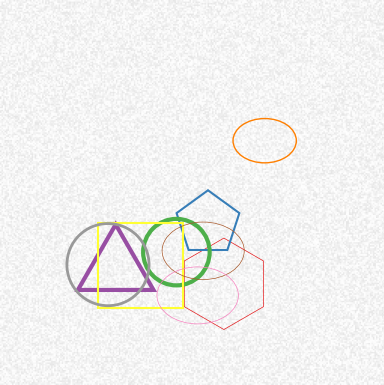[{"shape": "hexagon", "thickness": 0.5, "radius": 0.59, "center": [0.582, 0.263]}, {"shape": "pentagon", "thickness": 1.5, "radius": 0.43, "center": [0.54, 0.42]}, {"shape": "circle", "thickness": 3, "radius": 0.43, "center": [0.458, 0.345]}, {"shape": "triangle", "thickness": 3, "radius": 0.57, "center": [0.3, 0.304]}, {"shape": "oval", "thickness": 1, "radius": 0.41, "center": [0.687, 0.635]}, {"shape": "square", "thickness": 1.5, "radius": 0.55, "center": [0.364, 0.311]}, {"shape": "oval", "thickness": 0.5, "radius": 0.53, "center": [0.528, 0.349]}, {"shape": "oval", "thickness": 0.5, "radius": 0.53, "center": [0.513, 0.233]}, {"shape": "circle", "thickness": 2, "radius": 0.53, "center": [0.28, 0.313]}]